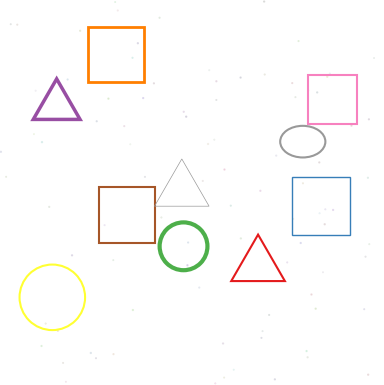[{"shape": "triangle", "thickness": 1.5, "radius": 0.4, "center": [0.67, 0.31]}, {"shape": "square", "thickness": 1, "radius": 0.38, "center": [0.835, 0.465]}, {"shape": "circle", "thickness": 3, "radius": 0.31, "center": [0.477, 0.36]}, {"shape": "triangle", "thickness": 2.5, "radius": 0.35, "center": [0.147, 0.725]}, {"shape": "square", "thickness": 2, "radius": 0.36, "center": [0.301, 0.859]}, {"shape": "circle", "thickness": 1.5, "radius": 0.43, "center": [0.136, 0.228]}, {"shape": "square", "thickness": 1.5, "radius": 0.37, "center": [0.329, 0.442]}, {"shape": "square", "thickness": 1.5, "radius": 0.31, "center": [0.864, 0.742]}, {"shape": "oval", "thickness": 1.5, "radius": 0.29, "center": [0.786, 0.632]}, {"shape": "triangle", "thickness": 0.5, "radius": 0.41, "center": [0.472, 0.505]}]